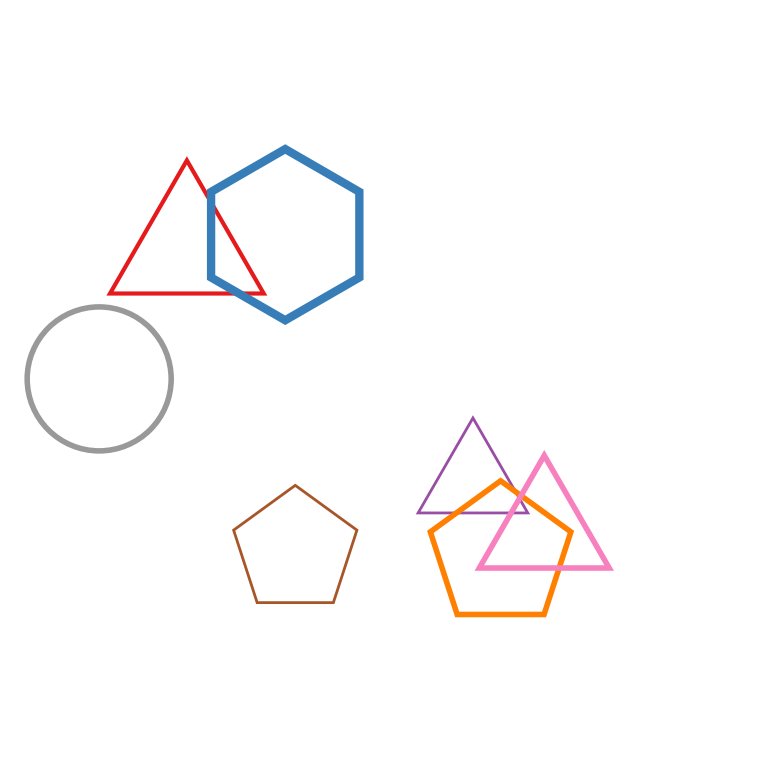[{"shape": "triangle", "thickness": 1.5, "radius": 0.58, "center": [0.243, 0.676]}, {"shape": "hexagon", "thickness": 3, "radius": 0.56, "center": [0.37, 0.695]}, {"shape": "triangle", "thickness": 1, "radius": 0.41, "center": [0.614, 0.375]}, {"shape": "pentagon", "thickness": 2, "radius": 0.48, "center": [0.65, 0.28]}, {"shape": "pentagon", "thickness": 1, "radius": 0.42, "center": [0.383, 0.285]}, {"shape": "triangle", "thickness": 2, "radius": 0.49, "center": [0.707, 0.311]}, {"shape": "circle", "thickness": 2, "radius": 0.47, "center": [0.129, 0.508]}]